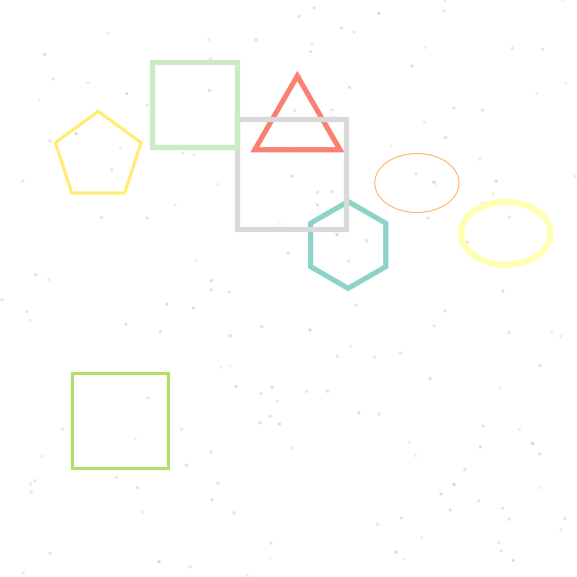[{"shape": "hexagon", "thickness": 2.5, "radius": 0.38, "center": [0.603, 0.575]}, {"shape": "oval", "thickness": 3, "radius": 0.39, "center": [0.876, 0.595]}, {"shape": "triangle", "thickness": 2.5, "radius": 0.43, "center": [0.515, 0.782]}, {"shape": "oval", "thickness": 0.5, "radius": 0.36, "center": [0.722, 0.682]}, {"shape": "square", "thickness": 1.5, "radius": 0.41, "center": [0.207, 0.271]}, {"shape": "square", "thickness": 2.5, "radius": 0.48, "center": [0.505, 0.699]}, {"shape": "square", "thickness": 2.5, "radius": 0.37, "center": [0.337, 0.818]}, {"shape": "pentagon", "thickness": 1.5, "radius": 0.39, "center": [0.17, 0.728]}]